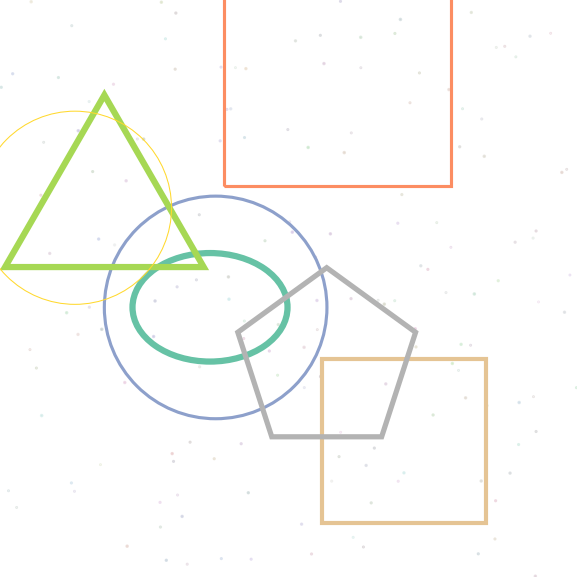[{"shape": "oval", "thickness": 3, "radius": 0.67, "center": [0.364, 0.467]}, {"shape": "square", "thickness": 1.5, "radius": 0.98, "center": [0.585, 0.873]}, {"shape": "circle", "thickness": 1.5, "radius": 0.96, "center": [0.373, 0.467]}, {"shape": "triangle", "thickness": 3, "radius": 0.99, "center": [0.181, 0.636]}, {"shape": "circle", "thickness": 0.5, "radius": 0.84, "center": [0.13, 0.639]}, {"shape": "square", "thickness": 2, "radius": 0.71, "center": [0.7, 0.235]}, {"shape": "pentagon", "thickness": 2.5, "radius": 0.81, "center": [0.566, 0.374]}]